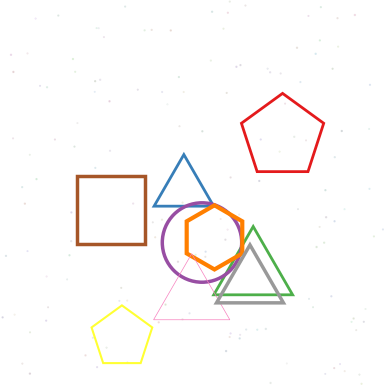[{"shape": "pentagon", "thickness": 2, "radius": 0.56, "center": [0.734, 0.645]}, {"shape": "triangle", "thickness": 2, "radius": 0.45, "center": [0.478, 0.509]}, {"shape": "triangle", "thickness": 2, "radius": 0.59, "center": [0.658, 0.293]}, {"shape": "circle", "thickness": 2.5, "radius": 0.52, "center": [0.525, 0.37]}, {"shape": "hexagon", "thickness": 3, "radius": 0.42, "center": [0.557, 0.383]}, {"shape": "pentagon", "thickness": 1.5, "radius": 0.41, "center": [0.317, 0.124]}, {"shape": "square", "thickness": 2.5, "radius": 0.44, "center": [0.289, 0.453]}, {"shape": "triangle", "thickness": 0.5, "radius": 0.57, "center": [0.498, 0.227]}, {"shape": "triangle", "thickness": 2.5, "radius": 0.5, "center": [0.649, 0.264]}]